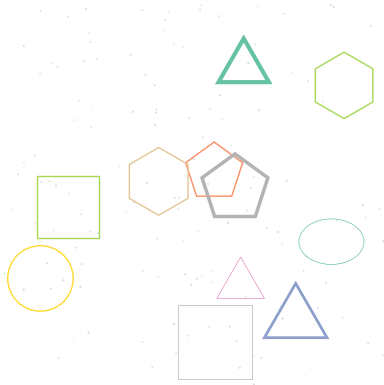[{"shape": "oval", "thickness": 0.5, "radius": 0.42, "center": [0.861, 0.372]}, {"shape": "triangle", "thickness": 3, "radius": 0.38, "center": [0.633, 0.824]}, {"shape": "pentagon", "thickness": 1, "radius": 0.39, "center": [0.556, 0.553]}, {"shape": "triangle", "thickness": 2, "radius": 0.47, "center": [0.768, 0.17]}, {"shape": "triangle", "thickness": 0.5, "radius": 0.36, "center": [0.625, 0.261]}, {"shape": "square", "thickness": 1, "radius": 0.41, "center": [0.177, 0.462]}, {"shape": "hexagon", "thickness": 1, "radius": 0.43, "center": [0.894, 0.778]}, {"shape": "circle", "thickness": 1, "radius": 0.43, "center": [0.105, 0.277]}, {"shape": "hexagon", "thickness": 1, "radius": 0.44, "center": [0.412, 0.529]}, {"shape": "pentagon", "thickness": 2.5, "radius": 0.45, "center": [0.61, 0.51]}, {"shape": "square", "thickness": 0.5, "radius": 0.48, "center": [0.557, 0.113]}]